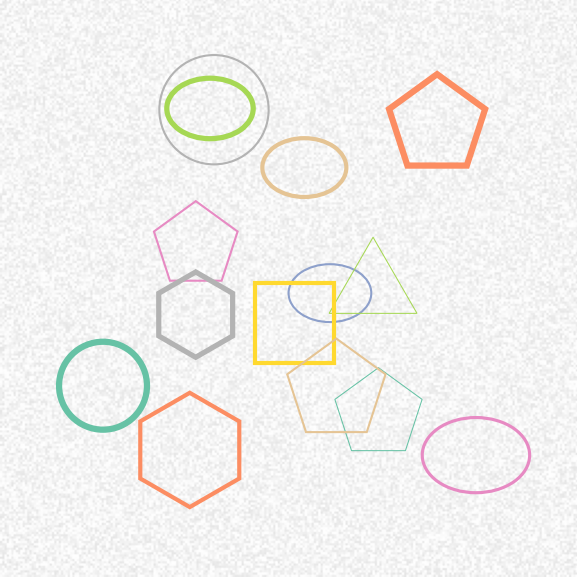[{"shape": "pentagon", "thickness": 0.5, "radius": 0.4, "center": [0.655, 0.283]}, {"shape": "circle", "thickness": 3, "radius": 0.38, "center": [0.178, 0.331]}, {"shape": "hexagon", "thickness": 2, "radius": 0.49, "center": [0.329, 0.22]}, {"shape": "pentagon", "thickness": 3, "radius": 0.44, "center": [0.757, 0.783]}, {"shape": "oval", "thickness": 1, "radius": 0.36, "center": [0.571, 0.492]}, {"shape": "pentagon", "thickness": 1, "radius": 0.38, "center": [0.339, 0.575]}, {"shape": "oval", "thickness": 1.5, "radius": 0.46, "center": [0.824, 0.211]}, {"shape": "triangle", "thickness": 0.5, "radius": 0.44, "center": [0.646, 0.5]}, {"shape": "oval", "thickness": 2.5, "radius": 0.37, "center": [0.364, 0.811]}, {"shape": "square", "thickness": 2, "radius": 0.34, "center": [0.51, 0.44]}, {"shape": "oval", "thickness": 2, "radius": 0.36, "center": [0.527, 0.709]}, {"shape": "pentagon", "thickness": 1, "radius": 0.45, "center": [0.582, 0.323]}, {"shape": "circle", "thickness": 1, "radius": 0.47, "center": [0.371, 0.809]}, {"shape": "hexagon", "thickness": 2.5, "radius": 0.37, "center": [0.339, 0.454]}]